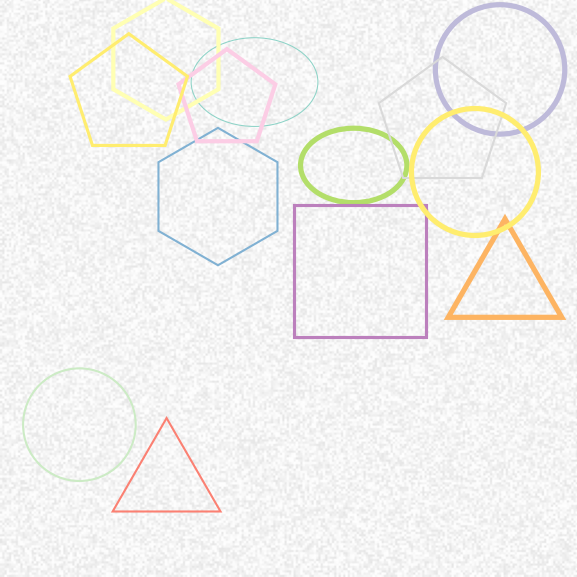[{"shape": "oval", "thickness": 0.5, "radius": 0.55, "center": [0.441, 0.857]}, {"shape": "hexagon", "thickness": 2, "radius": 0.53, "center": [0.287, 0.897]}, {"shape": "circle", "thickness": 2.5, "radius": 0.56, "center": [0.866, 0.879]}, {"shape": "triangle", "thickness": 1, "radius": 0.54, "center": [0.288, 0.167]}, {"shape": "hexagon", "thickness": 1, "radius": 0.59, "center": [0.377, 0.659]}, {"shape": "triangle", "thickness": 2.5, "radius": 0.57, "center": [0.874, 0.506]}, {"shape": "oval", "thickness": 2.5, "radius": 0.46, "center": [0.612, 0.713]}, {"shape": "pentagon", "thickness": 2, "radius": 0.44, "center": [0.393, 0.826]}, {"shape": "pentagon", "thickness": 1, "radius": 0.58, "center": [0.766, 0.785]}, {"shape": "square", "thickness": 1.5, "radius": 0.57, "center": [0.623, 0.529]}, {"shape": "circle", "thickness": 1, "radius": 0.49, "center": [0.137, 0.264]}, {"shape": "pentagon", "thickness": 1.5, "radius": 0.53, "center": [0.223, 0.834]}, {"shape": "circle", "thickness": 2.5, "radius": 0.55, "center": [0.822, 0.701]}]